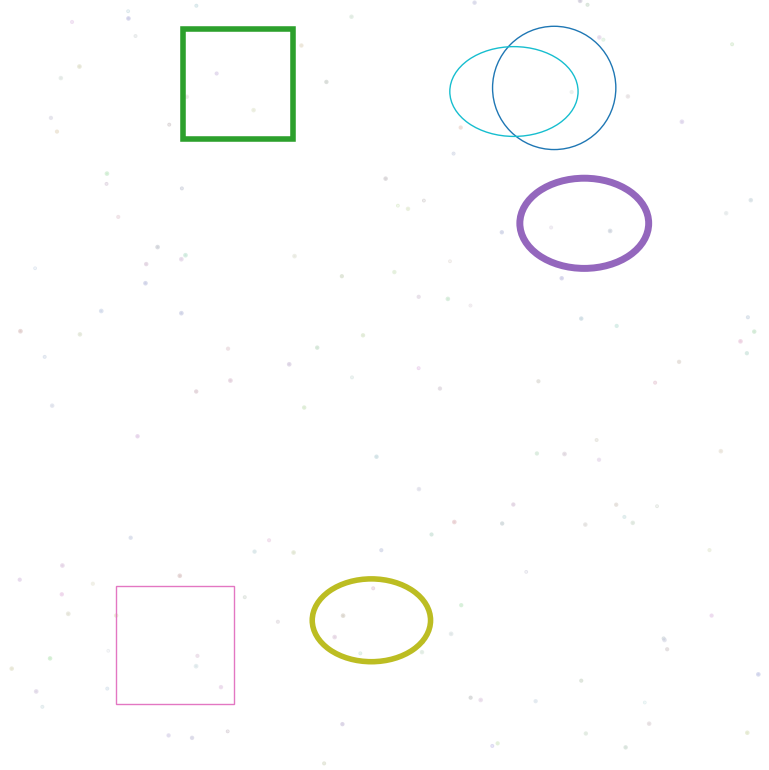[{"shape": "circle", "thickness": 0.5, "radius": 0.4, "center": [0.72, 0.886]}, {"shape": "square", "thickness": 2, "radius": 0.36, "center": [0.309, 0.891]}, {"shape": "oval", "thickness": 2.5, "radius": 0.42, "center": [0.759, 0.71]}, {"shape": "square", "thickness": 0.5, "radius": 0.38, "center": [0.227, 0.162]}, {"shape": "oval", "thickness": 2, "radius": 0.38, "center": [0.482, 0.194]}, {"shape": "oval", "thickness": 0.5, "radius": 0.42, "center": [0.667, 0.881]}]